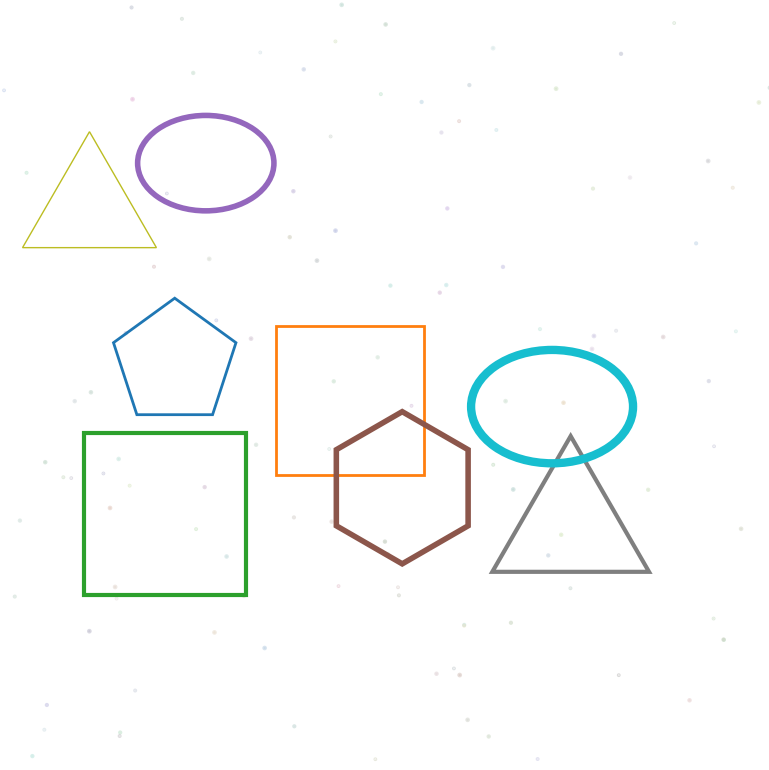[{"shape": "pentagon", "thickness": 1, "radius": 0.42, "center": [0.227, 0.529]}, {"shape": "square", "thickness": 1, "radius": 0.48, "center": [0.454, 0.48]}, {"shape": "square", "thickness": 1.5, "radius": 0.52, "center": [0.214, 0.332]}, {"shape": "oval", "thickness": 2, "radius": 0.44, "center": [0.267, 0.788]}, {"shape": "hexagon", "thickness": 2, "radius": 0.49, "center": [0.522, 0.367]}, {"shape": "triangle", "thickness": 1.5, "radius": 0.59, "center": [0.741, 0.316]}, {"shape": "triangle", "thickness": 0.5, "radius": 0.5, "center": [0.116, 0.729]}, {"shape": "oval", "thickness": 3, "radius": 0.53, "center": [0.717, 0.472]}]